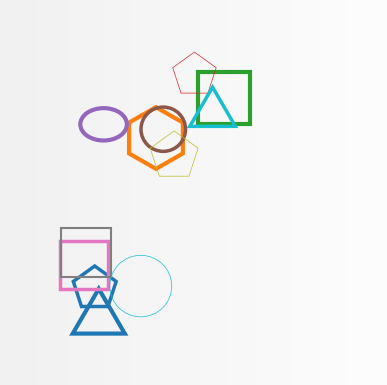[{"shape": "triangle", "thickness": 3, "radius": 0.39, "center": [0.255, 0.172]}, {"shape": "pentagon", "thickness": 2.5, "radius": 0.29, "center": [0.244, 0.251]}, {"shape": "hexagon", "thickness": 3, "radius": 0.4, "center": [0.403, 0.642]}, {"shape": "square", "thickness": 3, "radius": 0.34, "center": [0.578, 0.745]}, {"shape": "pentagon", "thickness": 0.5, "radius": 0.29, "center": [0.502, 0.806]}, {"shape": "oval", "thickness": 3, "radius": 0.3, "center": [0.267, 0.677]}, {"shape": "circle", "thickness": 2.5, "radius": 0.29, "center": [0.421, 0.664]}, {"shape": "square", "thickness": 2.5, "radius": 0.31, "center": [0.217, 0.311]}, {"shape": "square", "thickness": 1.5, "radius": 0.32, "center": [0.222, 0.344]}, {"shape": "pentagon", "thickness": 0.5, "radius": 0.33, "center": [0.449, 0.595]}, {"shape": "circle", "thickness": 0.5, "radius": 0.4, "center": [0.363, 0.257]}, {"shape": "triangle", "thickness": 2.5, "radius": 0.34, "center": [0.549, 0.706]}]